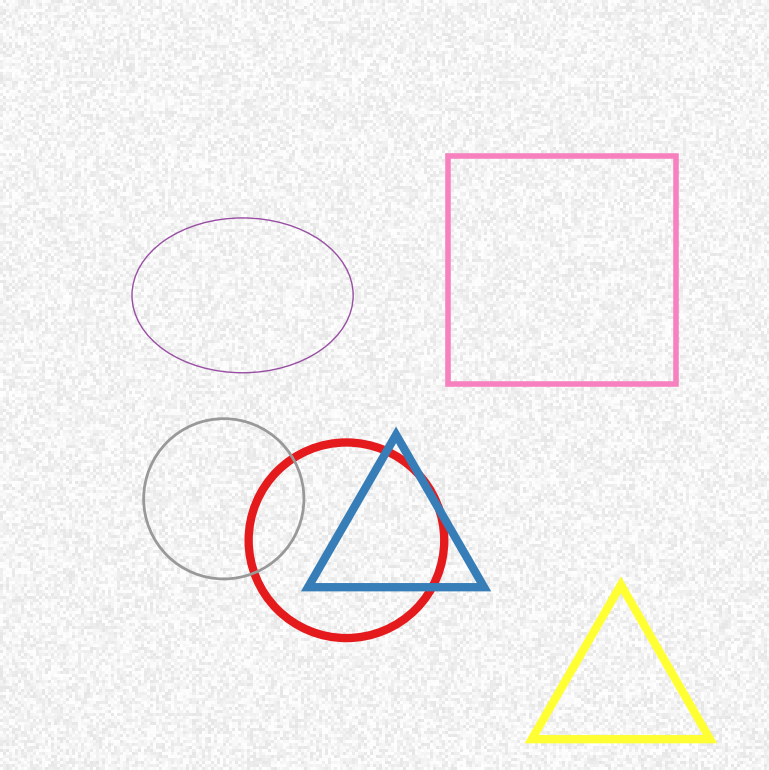[{"shape": "circle", "thickness": 3, "radius": 0.64, "center": [0.45, 0.298]}, {"shape": "triangle", "thickness": 3, "radius": 0.66, "center": [0.514, 0.303]}, {"shape": "oval", "thickness": 0.5, "radius": 0.72, "center": [0.315, 0.616]}, {"shape": "triangle", "thickness": 3, "radius": 0.67, "center": [0.806, 0.107]}, {"shape": "square", "thickness": 2, "radius": 0.74, "center": [0.729, 0.649]}, {"shape": "circle", "thickness": 1, "radius": 0.52, "center": [0.291, 0.352]}]